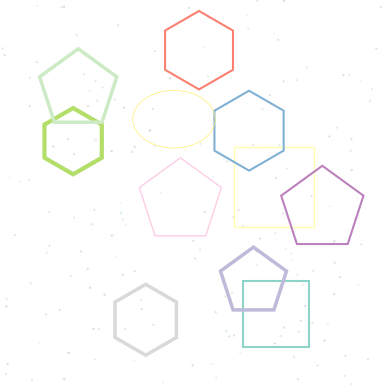[{"shape": "square", "thickness": 1.5, "radius": 0.43, "center": [0.717, 0.184]}, {"shape": "square", "thickness": 1, "radius": 0.52, "center": [0.711, 0.515]}, {"shape": "pentagon", "thickness": 2.5, "radius": 0.45, "center": [0.658, 0.268]}, {"shape": "hexagon", "thickness": 1.5, "radius": 0.51, "center": [0.517, 0.87]}, {"shape": "hexagon", "thickness": 1.5, "radius": 0.52, "center": [0.647, 0.661]}, {"shape": "hexagon", "thickness": 3, "radius": 0.43, "center": [0.19, 0.633]}, {"shape": "pentagon", "thickness": 1, "radius": 0.56, "center": [0.469, 0.478]}, {"shape": "hexagon", "thickness": 2.5, "radius": 0.46, "center": [0.378, 0.169]}, {"shape": "pentagon", "thickness": 1.5, "radius": 0.56, "center": [0.837, 0.457]}, {"shape": "pentagon", "thickness": 2.5, "radius": 0.53, "center": [0.203, 0.768]}, {"shape": "oval", "thickness": 0.5, "radius": 0.53, "center": [0.452, 0.69]}]